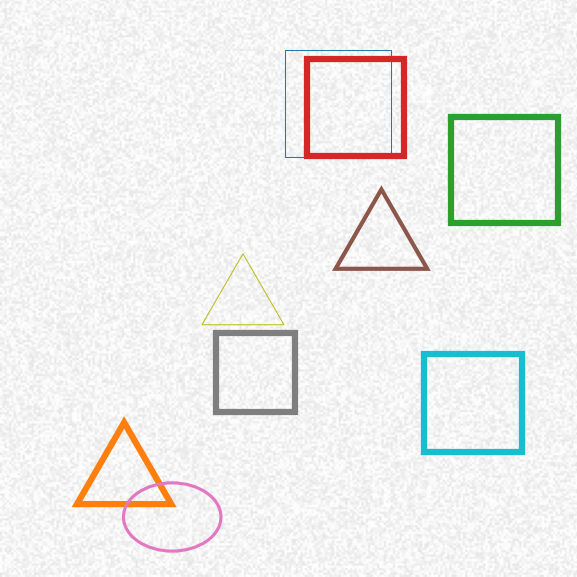[{"shape": "square", "thickness": 0.5, "radius": 0.46, "center": [0.585, 0.82]}, {"shape": "triangle", "thickness": 3, "radius": 0.47, "center": [0.215, 0.173]}, {"shape": "square", "thickness": 3, "radius": 0.46, "center": [0.873, 0.705]}, {"shape": "square", "thickness": 3, "radius": 0.42, "center": [0.615, 0.814]}, {"shape": "triangle", "thickness": 2, "radius": 0.46, "center": [0.66, 0.58]}, {"shape": "oval", "thickness": 1.5, "radius": 0.42, "center": [0.298, 0.104]}, {"shape": "square", "thickness": 3, "radius": 0.34, "center": [0.442, 0.354]}, {"shape": "triangle", "thickness": 0.5, "radius": 0.41, "center": [0.421, 0.478]}, {"shape": "square", "thickness": 3, "radius": 0.43, "center": [0.819, 0.302]}]